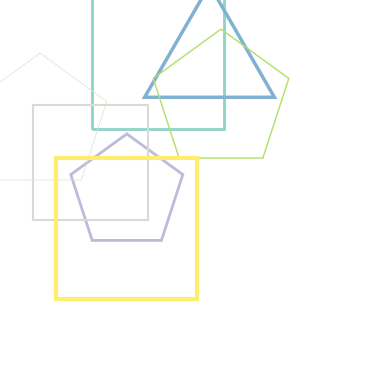[{"shape": "square", "thickness": 2, "radius": 0.86, "center": [0.41, 0.837]}, {"shape": "pentagon", "thickness": 2, "radius": 0.76, "center": [0.329, 0.499]}, {"shape": "triangle", "thickness": 2.5, "radius": 0.97, "center": [0.544, 0.845]}, {"shape": "pentagon", "thickness": 1, "radius": 0.93, "center": [0.574, 0.739]}, {"shape": "square", "thickness": 1.5, "radius": 0.74, "center": [0.235, 0.577]}, {"shape": "pentagon", "thickness": 0.5, "radius": 0.91, "center": [0.104, 0.68]}, {"shape": "square", "thickness": 3, "radius": 0.91, "center": [0.329, 0.407]}]